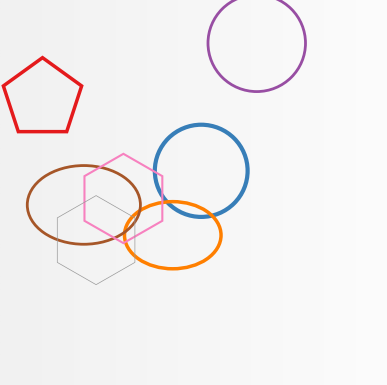[{"shape": "pentagon", "thickness": 2.5, "radius": 0.53, "center": [0.11, 0.744]}, {"shape": "circle", "thickness": 3, "radius": 0.6, "center": [0.519, 0.556]}, {"shape": "circle", "thickness": 2, "radius": 0.63, "center": [0.663, 0.888]}, {"shape": "oval", "thickness": 2.5, "radius": 0.62, "center": [0.446, 0.389]}, {"shape": "oval", "thickness": 2, "radius": 0.73, "center": [0.216, 0.468]}, {"shape": "hexagon", "thickness": 1.5, "radius": 0.58, "center": [0.318, 0.484]}, {"shape": "hexagon", "thickness": 0.5, "radius": 0.58, "center": [0.248, 0.376]}]